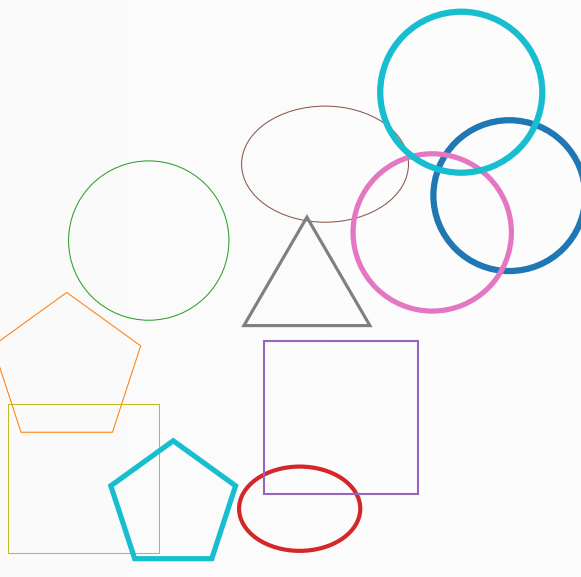[{"shape": "circle", "thickness": 3, "radius": 0.65, "center": [0.876, 0.66]}, {"shape": "pentagon", "thickness": 0.5, "radius": 0.67, "center": [0.115, 0.359]}, {"shape": "circle", "thickness": 0.5, "radius": 0.69, "center": [0.256, 0.583]}, {"shape": "oval", "thickness": 2, "radius": 0.52, "center": [0.516, 0.118]}, {"shape": "square", "thickness": 1, "radius": 0.66, "center": [0.586, 0.277]}, {"shape": "oval", "thickness": 0.5, "radius": 0.72, "center": [0.559, 0.715]}, {"shape": "circle", "thickness": 2.5, "radius": 0.68, "center": [0.744, 0.597]}, {"shape": "triangle", "thickness": 1.5, "radius": 0.63, "center": [0.528, 0.498]}, {"shape": "square", "thickness": 0.5, "radius": 0.65, "center": [0.144, 0.171]}, {"shape": "circle", "thickness": 3, "radius": 0.7, "center": [0.794, 0.839]}, {"shape": "pentagon", "thickness": 2.5, "radius": 0.56, "center": [0.298, 0.123]}]